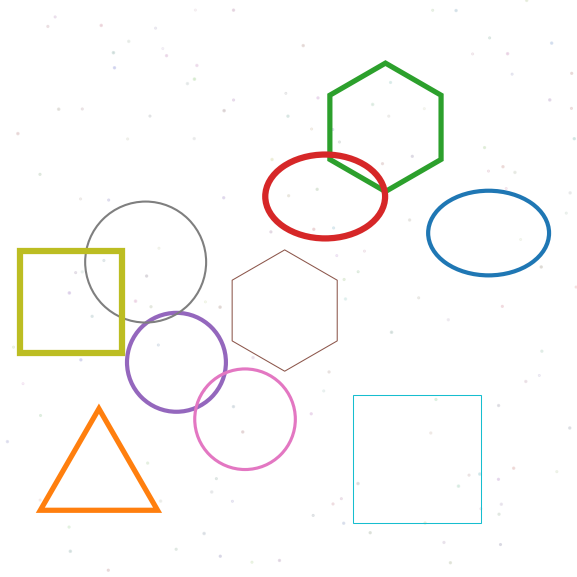[{"shape": "oval", "thickness": 2, "radius": 0.52, "center": [0.846, 0.596]}, {"shape": "triangle", "thickness": 2.5, "radius": 0.59, "center": [0.171, 0.174]}, {"shape": "hexagon", "thickness": 2.5, "radius": 0.56, "center": [0.667, 0.779]}, {"shape": "oval", "thickness": 3, "radius": 0.52, "center": [0.563, 0.659]}, {"shape": "circle", "thickness": 2, "radius": 0.43, "center": [0.306, 0.372]}, {"shape": "hexagon", "thickness": 0.5, "radius": 0.53, "center": [0.493, 0.461]}, {"shape": "circle", "thickness": 1.5, "radius": 0.44, "center": [0.424, 0.273]}, {"shape": "circle", "thickness": 1, "radius": 0.52, "center": [0.252, 0.545]}, {"shape": "square", "thickness": 3, "radius": 0.44, "center": [0.123, 0.476]}, {"shape": "square", "thickness": 0.5, "radius": 0.55, "center": [0.722, 0.205]}]